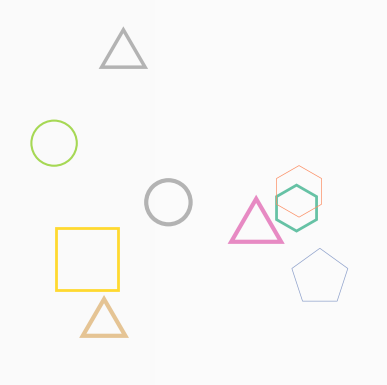[{"shape": "hexagon", "thickness": 2, "radius": 0.3, "center": [0.765, 0.46]}, {"shape": "hexagon", "thickness": 0.5, "radius": 0.33, "center": [0.772, 0.503]}, {"shape": "pentagon", "thickness": 0.5, "radius": 0.38, "center": [0.825, 0.279]}, {"shape": "triangle", "thickness": 3, "radius": 0.37, "center": [0.661, 0.409]}, {"shape": "circle", "thickness": 1.5, "radius": 0.29, "center": [0.14, 0.628]}, {"shape": "square", "thickness": 2, "radius": 0.4, "center": [0.225, 0.328]}, {"shape": "triangle", "thickness": 3, "radius": 0.32, "center": [0.269, 0.16]}, {"shape": "triangle", "thickness": 2.5, "radius": 0.32, "center": [0.318, 0.858]}, {"shape": "circle", "thickness": 3, "radius": 0.29, "center": [0.435, 0.475]}]